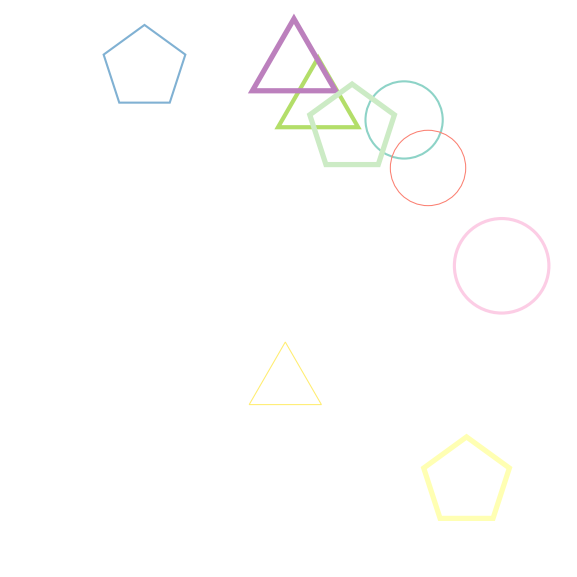[{"shape": "circle", "thickness": 1, "radius": 0.33, "center": [0.7, 0.791]}, {"shape": "pentagon", "thickness": 2.5, "radius": 0.39, "center": [0.808, 0.165]}, {"shape": "circle", "thickness": 0.5, "radius": 0.33, "center": [0.741, 0.708]}, {"shape": "pentagon", "thickness": 1, "radius": 0.37, "center": [0.25, 0.882]}, {"shape": "triangle", "thickness": 2, "radius": 0.4, "center": [0.551, 0.819]}, {"shape": "circle", "thickness": 1.5, "radius": 0.41, "center": [0.869, 0.539]}, {"shape": "triangle", "thickness": 2.5, "radius": 0.42, "center": [0.509, 0.883]}, {"shape": "pentagon", "thickness": 2.5, "radius": 0.39, "center": [0.61, 0.776]}, {"shape": "triangle", "thickness": 0.5, "radius": 0.36, "center": [0.494, 0.335]}]